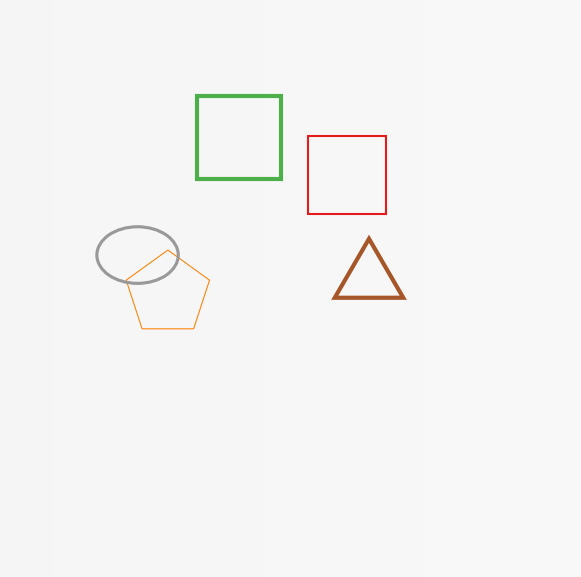[{"shape": "square", "thickness": 1, "radius": 0.34, "center": [0.597, 0.696]}, {"shape": "square", "thickness": 2, "radius": 0.36, "center": [0.411, 0.761]}, {"shape": "pentagon", "thickness": 0.5, "radius": 0.38, "center": [0.289, 0.491]}, {"shape": "triangle", "thickness": 2, "radius": 0.34, "center": [0.635, 0.518]}, {"shape": "oval", "thickness": 1.5, "radius": 0.35, "center": [0.237, 0.557]}]